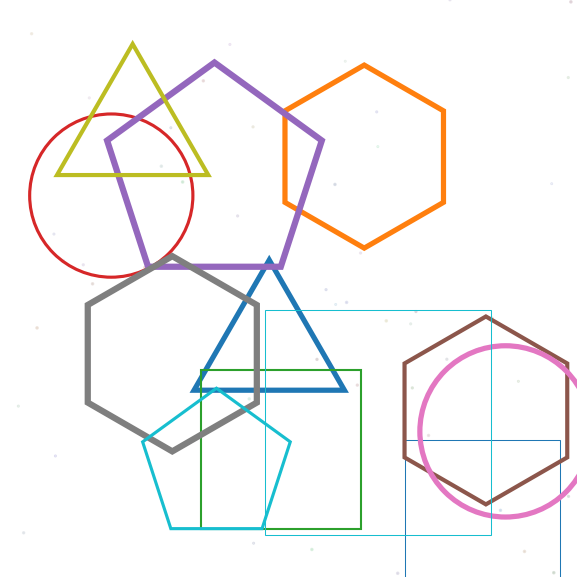[{"shape": "square", "thickness": 0.5, "radius": 0.67, "center": [0.836, 0.103]}, {"shape": "triangle", "thickness": 2.5, "radius": 0.75, "center": [0.466, 0.399]}, {"shape": "hexagon", "thickness": 2.5, "radius": 0.79, "center": [0.631, 0.728]}, {"shape": "square", "thickness": 1, "radius": 0.69, "center": [0.487, 0.221]}, {"shape": "circle", "thickness": 1.5, "radius": 0.71, "center": [0.193, 0.66]}, {"shape": "pentagon", "thickness": 3, "radius": 0.98, "center": [0.371, 0.695]}, {"shape": "hexagon", "thickness": 2, "radius": 0.81, "center": [0.841, 0.288]}, {"shape": "circle", "thickness": 2.5, "radius": 0.74, "center": [0.875, 0.252]}, {"shape": "hexagon", "thickness": 3, "radius": 0.85, "center": [0.298, 0.387]}, {"shape": "triangle", "thickness": 2, "radius": 0.76, "center": [0.23, 0.772]}, {"shape": "pentagon", "thickness": 1.5, "radius": 0.67, "center": [0.375, 0.192]}, {"shape": "square", "thickness": 0.5, "radius": 0.97, "center": [0.655, 0.267]}]